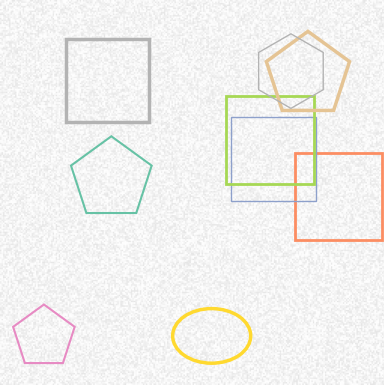[{"shape": "pentagon", "thickness": 1.5, "radius": 0.55, "center": [0.289, 0.536]}, {"shape": "square", "thickness": 2, "radius": 0.57, "center": [0.88, 0.489]}, {"shape": "square", "thickness": 1, "radius": 0.55, "center": [0.71, 0.587]}, {"shape": "pentagon", "thickness": 1.5, "radius": 0.42, "center": [0.114, 0.125]}, {"shape": "square", "thickness": 2, "radius": 0.57, "center": [0.7, 0.636]}, {"shape": "oval", "thickness": 2.5, "radius": 0.51, "center": [0.55, 0.128]}, {"shape": "pentagon", "thickness": 2.5, "radius": 0.57, "center": [0.8, 0.805]}, {"shape": "square", "thickness": 2.5, "radius": 0.54, "center": [0.278, 0.791]}, {"shape": "hexagon", "thickness": 1, "radius": 0.48, "center": [0.756, 0.815]}]